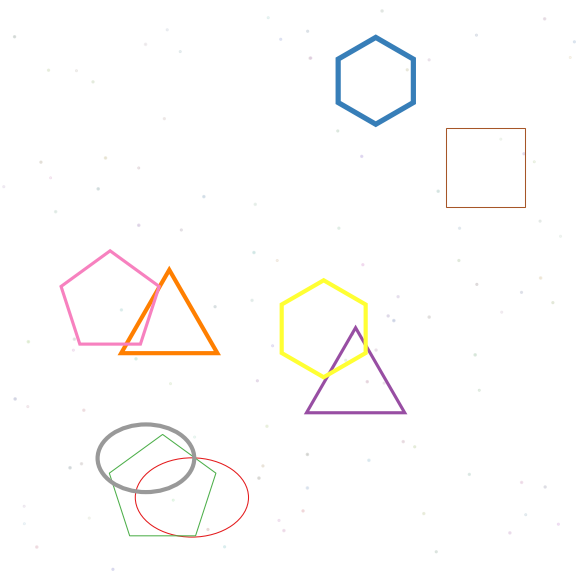[{"shape": "oval", "thickness": 0.5, "radius": 0.49, "center": [0.332, 0.138]}, {"shape": "hexagon", "thickness": 2.5, "radius": 0.38, "center": [0.651, 0.859]}, {"shape": "pentagon", "thickness": 0.5, "radius": 0.49, "center": [0.282, 0.15]}, {"shape": "triangle", "thickness": 1.5, "radius": 0.49, "center": [0.616, 0.333]}, {"shape": "triangle", "thickness": 2, "radius": 0.48, "center": [0.293, 0.436]}, {"shape": "hexagon", "thickness": 2, "radius": 0.42, "center": [0.56, 0.43]}, {"shape": "square", "thickness": 0.5, "radius": 0.34, "center": [0.841, 0.709]}, {"shape": "pentagon", "thickness": 1.5, "radius": 0.45, "center": [0.191, 0.476]}, {"shape": "oval", "thickness": 2, "radius": 0.42, "center": [0.253, 0.206]}]